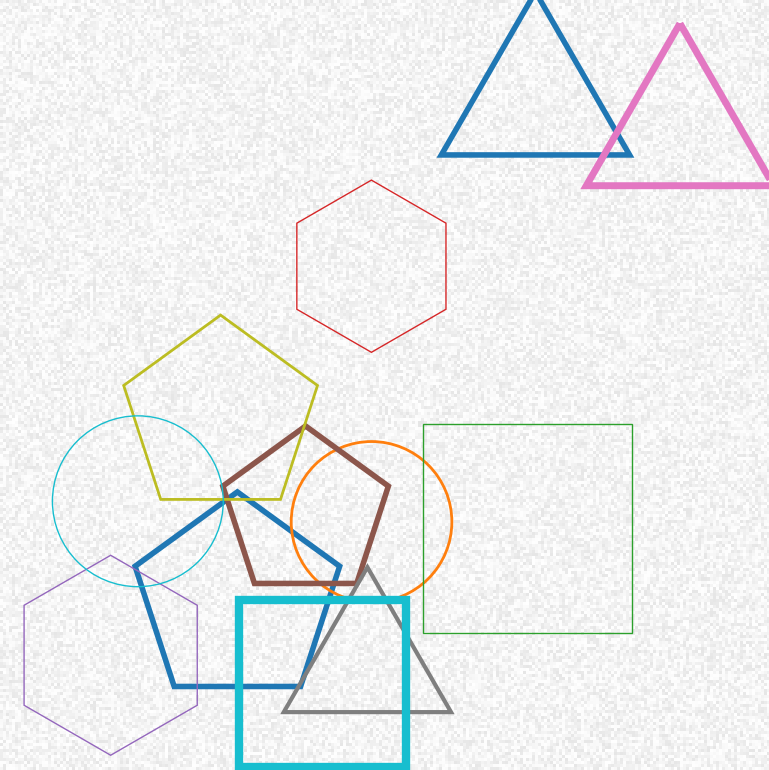[{"shape": "pentagon", "thickness": 2, "radius": 0.7, "center": [0.308, 0.221]}, {"shape": "triangle", "thickness": 2, "radius": 0.71, "center": [0.695, 0.869]}, {"shape": "circle", "thickness": 1, "radius": 0.52, "center": [0.483, 0.322]}, {"shape": "square", "thickness": 0.5, "radius": 0.68, "center": [0.685, 0.313]}, {"shape": "hexagon", "thickness": 0.5, "radius": 0.56, "center": [0.482, 0.654]}, {"shape": "hexagon", "thickness": 0.5, "radius": 0.65, "center": [0.144, 0.149]}, {"shape": "pentagon", "thickness": 2, "radius": 0.57, "center": [0.397, 0.334]}, {"shape": "triangle", "thickness": 2.5, "radius": 0.7, "center": [0.883, 0.829]}, {"shape": "triangle", "thickness": 1.5, "radius": 0.63, "center": [0.477, 0.138]}, {"shape": "pentagon", "thickness": 1, "radius": 0.66, "center": [0.286, 0.458]}, {"shape": "circle", "thickness": 0.5, "radius": 0.55, "center": [0.179, 0.349]}, {"shape": "square", "thickness": 3, "radius": 0.54, "center": [0.419, 0.112]}]